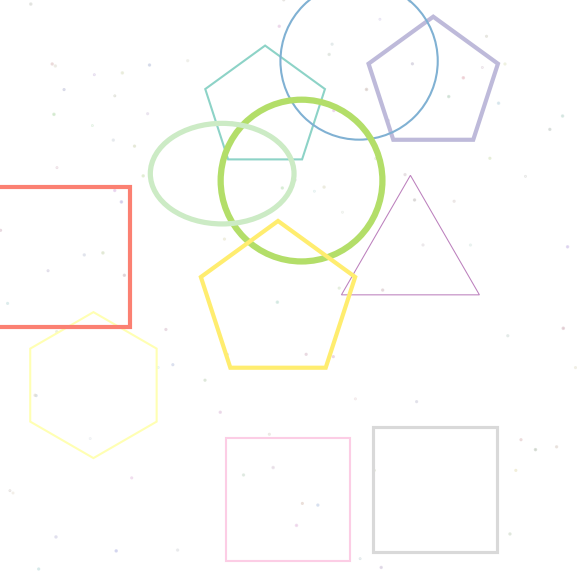[{"shape": "pentagon", "thickness": 1, "radius": 0.54, "center": [0.459, 0.811]}, {"shape": "hexagon", "thickness": 1, "radius": 0.63, "center": [0.162, 0.332]}, {"shape": "pentagon", "thickness": 2, "radius": 0.59, "center": [0.75, 0.852]}, {"shape": "square", "thickness": 2, "radius": 0.6, "center": [0.105, 0.554]}, {"shape": "circle", "thickness": 1, "radius": 0.68, "center": [0.622, 0.893]}, {"shape": "circle", "thickness": 3, "radius": 0.7, "center": [0.522, 0.686]}, {"shape": "square", "thickness": 1, "radius": 0.54, "center": [0.499, 0.134]}, {"shape": "square", "thickness": 1.5, "radius": 0.54, "center": [0.753, 0.151]}, {"shape": "triangle", "thickness": 0.5, "radius": 0.69, "center": [0.711, 0.558]}, {"shape": "oval", "thickness": 2.5, "radius": 0.62, "center": [0.385, 0.698]}, {"shape": "pentagon", "thickness": 2, "radius": 0.7, "center": [0.481, 0.476]}]